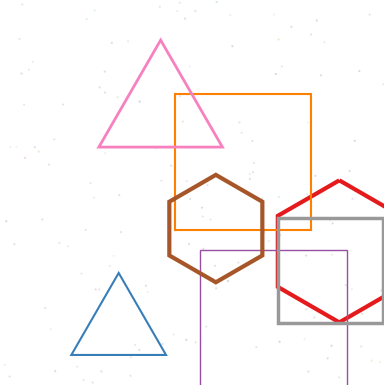[{"shape": "hexagon", "thickness": 3, "radius": 0.92, "center": [0.881, 0.347]}, {"shape": "triangle", "thickness": 1.5, "radius": 0.71, "center": [0.308, 0.149]}, {"shape": "square", "thickness": 1, "radius": 0.95, "center": [0.711, 0.161]}, {"shape": "square", "thickness": 1.5, "radius": 0.88, "center": [0.632, 0.58]}, {"shape": "hexagon", "thickness": 3, "radius": 0.7, "center": [0.561, 0.406]}, {"shape": "triangle", "thickness": 2, "radius": 0.93, "center": [0.417, 0.711]}, {"shape": "square", "thickness": 2.5, "radius": 0.68, "center": [0.858, 0.298]}]